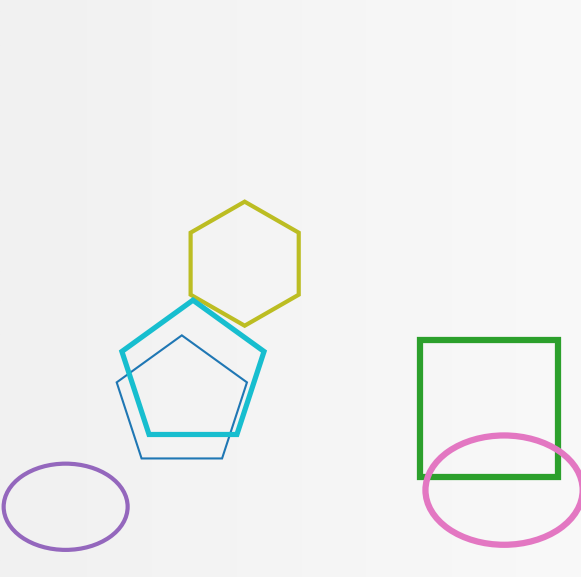[{"shape": "pentagon", "thickness": 1, "radius": 0.59, "center": [0.313, 0.301]}, {"shape": "square", "thickness": 3, "radius": 0.59, "center": [0.841, 0.292]}, {"shape": "oval", "thickness": 2, "radius": 0.53, "center": [0.113, 0.122]}, {"shape": "oval", "thickness": 3, "radius": 0.68, "center": [0.867, 0.15]}, {"shape": "hexagon", "thickness": 2, "radius": 0.54, "center": [0.421, 0.543]}, {"shape": "pentagon", "thickness": 2.5, "radius": 0.64, "center": [0.332, 0.351]}]